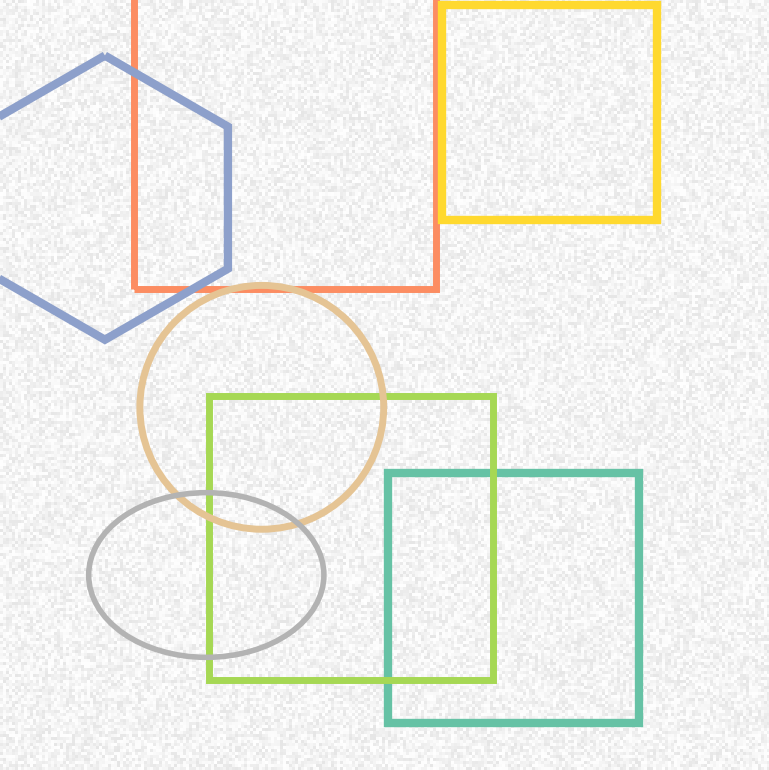[{"shape": "square", "thickness": 3, "radius": 0.81, "center": [0.667, 0.224]}, {"shape": "square", "thickness": 2.5, "radius": 0.98, "center": [0.37, 0.821]}, {"shape": "hexagon", "thickness": 3, "radius": 0.92, "center": [0.136, 0.743]}, {"shape": "square", "thickness": 2.5, "radius": 0.92, "center": [0.456, 0.301]}, {"shape": "square", "thickness": 3, "radius": 0.7, "center": [0.714, 0.854]}, {"shape": "circle", "thickness": 2.5, "radius": 0.79, "center": [0.34, 0.471]}, {"shape": "oval", "thickness": 2, "radius": 0.76, "center": [0.268, 0.253]}]